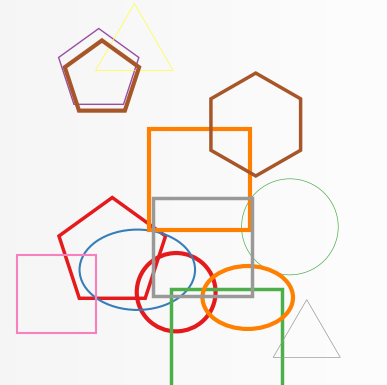[{"shape": "circle", "thickness": 3, "radius": 0.51, "center": [0.455, 0.241]}, {"shape": "pentagon", "thickness": 2.5, "radius": 0.72, "center": [0.29, 0.342]}, {"shape": "oval", "thickness": 1.5, "radius": 0.75, "center": [0.354, 0.299]}, {"shape": "square", "thickness": 2.5, "radius": 0.72, "center": [0.583, 0.105]}, {"shape": "circle", "thickness": 0.5, "radius": 0.62, "center": [0.748, 0.411]}, {"shape": "pentagon", "thickness": 1, "radius": 0.54, "center": [0.255, 0.817]}, {"shape": "oval", "thickness": 3, "radius": 0.58, "center": [0.639, 0.227]}, {"shape": "square", "thickness": 3, "radius": 0.66, "center": [0.515, 0.533]}, {"shape": "triangle", "thickness": 0.5, "radius": 0.58, "center": [0.347, 0.875]}, {"shape": "hexagon", "thickness": 2.5, "radius": 0.67, "center": [0.66, 0.677]}, {"shape": "pentagon", "thickness": 3, "radius": 0.5, "center": [0.263, 0.794]}, {"shape": "square", "thickness": 1.5, "radius": 0.51, "center": [0.146, 0.236]}, {"shape": "triangle", "thickness": 0.5, "radius": 0.5, "center": [0.792, 0.122]}, {"shape": "square", "thickness": 2.5, "radius": 0.64, "center": [0.523, 0.357]}]